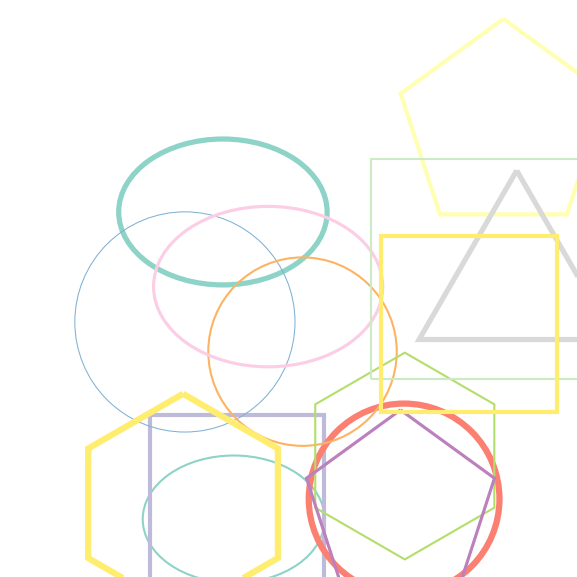[{"shape": "oval", "thickness": 1, "radius": 0.79, "center": [0.405, 0.1]}, {"shape": "oval", "thickness": 2.5, "radius": 0.9, "center": [0.386, 0.632]}, {"shape": "pentagon", "thickness": 2, "radius": 0.94, "center": [0.872, 0.779]}, {"shape": "square", "thickness": 2, "radius": 0.76, "center": [0.411, 0.13]}, {"shape": "circle", "thickness": 3, "radius": 0.83, "center": [0.7, 0.135]}, {"shape": "circle", "thickness": 0.5, "radius": 0.95, "center": [0.32, 0.442]}, {"shape": "circle", "thickness": 1, "radius": 0.82, "center": [0.524, 0.39]}, {"shape": "hexagon", "thickness": 1, "radius": 0.9, "center": [0.701, 0.209]}, {"shape": "oval", "thickness": 1.5, "radius": 0.99, "center": [0.464, 0.503]}, {"shape": "triangle", "thickness": 2.5, "radius": 0.98, "center": [0.895, 0.509]}, {"shape": "pentagon", "thickness": 1.5, "radius": 0.86, "center": [0.693, 0.118]}, {"shape": "square", "thickness": 1, "radius": 0.95, "center": [0.833, 0.533]}, {"shape": "square", "thickness": 2, "radius": 0.76, "center": [0.812, 0.438]}, {"shape": "hexagon", "thickness": 3, "radius": 0.95, "center": [0.317, 0.128]}]